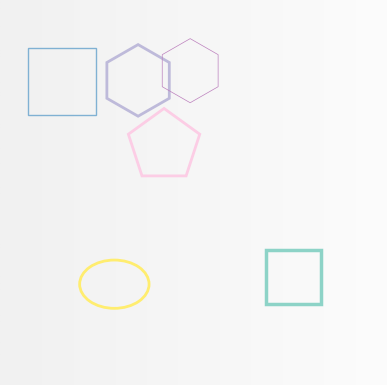[{"shape": "square", "thickness": 2.5, "radius": 0.35, "center": [0.757, 0.281]}, {"shape": "hexagon", "thickness": 2, "radius": 0.47, "center": [0.356, 0.791]}, {"shape": "square", "thickness": 1, "radius": 0.44, "center": [0.16, 0.789]}, {"shape": "pentagon", "thickness": 2, "radius": 0.48, "center": [0.423, 0.621]}, {"shape": "hexagon", "thickness": 0.5, "radius": 0.42, "center": [0.491, 0.816]}, {"shape": "oval", "thickness": 2, "radius": 0.45, "center": [0.295, 0.262]}]